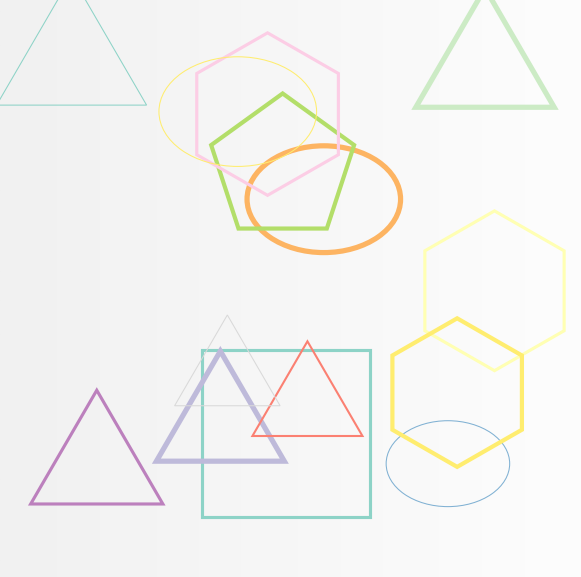[{"shape": "triangle", "thickness": 0.5, "radius": 0.75, "center": [0.123, 0.892]}, {"shape": "square", "thickness": 1.5, "radius": 0.72, "center": [0.492, 0.249]}, {"shape": "hexagon", "thickness": 1.5, "radius": 0.69, "center": [0.851, 0.496]}, {"shape": "triangle", "thickness": 2.5, "radius": 0.64, "center": [0.379, 0.264]}, {"shape": "triangle", "thickness": 1, "radius": 0.55, "center": [0.529, 0.299]}, {"shape": "oval", "thickness": 0.5, "radius": 0.53, "center": [0.771, 0.196]}, {"shape": "oval", "thickness": 2.5, "radius": 0.66, "center": [0.557, 0.654]}, {"shape": "pentagon", "thickness": 2, "radius": 0.65, "center": [0.486, 0.708]}, {"shape": "hexagon", "thickness": 1.5, "radius": 0.7, "center": [0.46, 0.802]}, {"shape": "triangle", "thickness": 0.5, "radius": 0.52, "center": [0.391, 0.349]}, {"shape": "triangle", "thickness": 1.5, "radius": 0.66, "center": [0.166, 0.192]}, {"shape": "triangle", "thickness": 2.5, "radius": 0.69, "center": [0.834, 0.882]}, {"shape": "hexagon", "thickness": 2, "radius": 0.64, "center": [0.787, 0.319]}, {"shape": "oval", "thickness": 0.5, "radius": 0.68, "center": [0.409, 0.806]}]